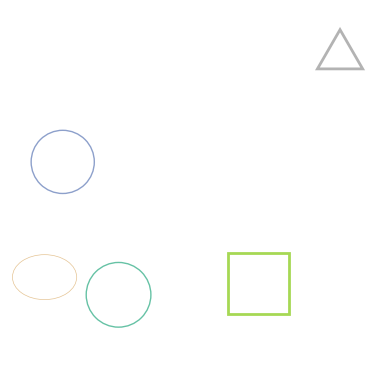[{"shape": "circle", "thickness": 1, "radius": 0.42, "center": [0.308, 0.234]}, {"shape": "circle", "thickness": 1, "radius": 0.41, "center": [0.163, 0.58]}, {"shape": "square", "thickness": 2, "radius": 0.4, "center": [0.671, 0.264]}, {"shape": "oval", "thickness": 0.5, "radius": 0.42, "center": [0.116, 0.28]}, {"shape": "triangle", "thickness": 2, "radius": 0.34, "center": [0.883, 0.855]}]